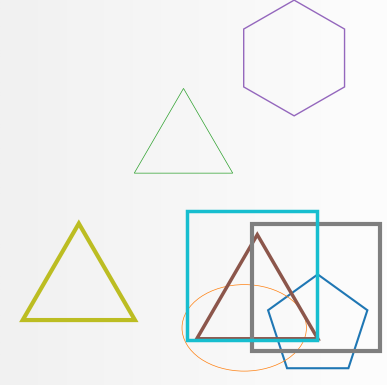[{"shape": "pentagon", "thickness": 1.5, "radius": 0.67, "center": [0.82, 0.153]}, {"shape": "oval", "thickness": 0.5, "radius": 0.8, "center": [0.63, 0.148]}, {"shape": "triangle", "thickness": 0.5, "radius": 0.73, "center": [0.474, 0.624]}, {"shape": "hexagon", "thickness": 1, "radius": 0.75, "center": [0.759, 0.849]}, {"shape": "triangle", "thickness": 2.5, "radius": 0.9, "center": [0.664, 0.21]}, {"shape": "square", "thickness": 3, "radius": 0.83, "center": [0.815, 0.253]}, {"shape": "triangle", "thickness": 3, "radius": 0.84, "center": [0.203, 0.252]}, {"shape": "square", "thickness": 2.5, "radius": 0.84, "center": [0.65, 0.285]}]